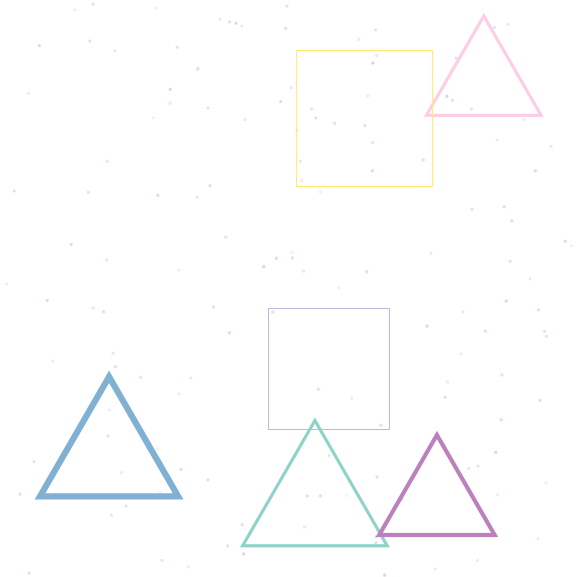[{"shape": "triangle", "thickness": 1.5, "radius": 0.72, "center": [0.545, 0.126]}, {"shape": "square", "thickness": 0.5, "radius": 0.52, "center": [0.569, 0.362]}, {"shape": "triangle", "thickness": 3, "radius": 0.69, "center": [0.189, 0.209]}, {"shape": "triangle", "thickness": 1.5, "radius": 0.57, "center": [0.838, 0.857]}, {"shape": "triangle", "thickness": 2, "radius": 0.58, "center": [0.757, 0.13]}, {"shape": "square", "thickness": 0.5, "radius": 0.59, "center": [0.631, 0.795]}]